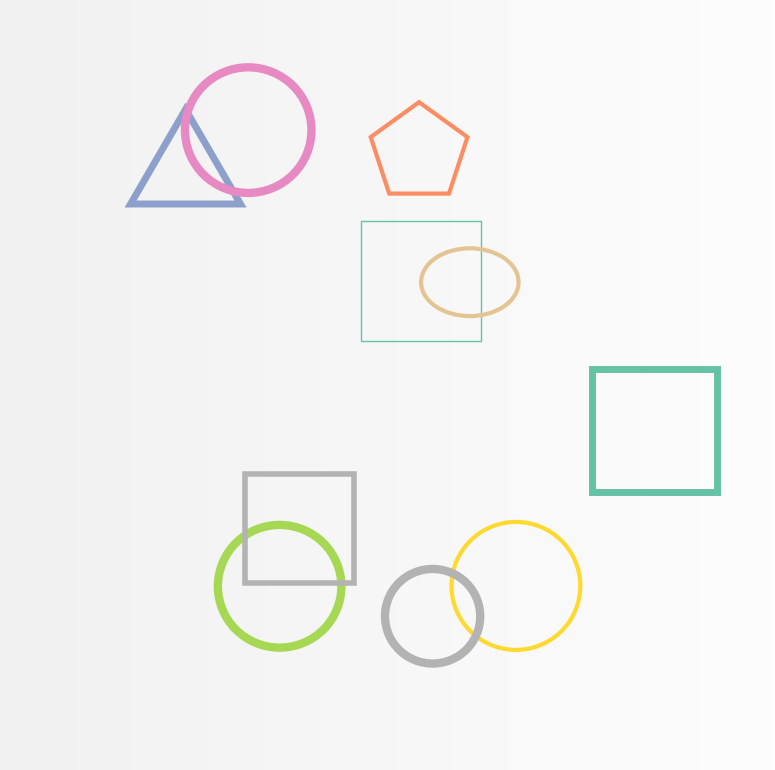[{"shape": "square", "thickness": 2.5, "radius": 0.4, "center": [0.845, 0.441]}, {"shape": "square", "thickness": 0.5, "radius": 0.39, "center": [0.543, 0.635]}, {"shape": "pentagon", "thickness": 1.5, "radius": 0.33, "center": [0.541, 0.802]}, {"shape": "triangle", "thickness": 2.5, "radius": 0.41, "center": [0.239, 0.776]}, {"shape": "circle", "thickness": 3, "radius": 0.41, "center": [0.32, 0.831]}, {"shape": "circle", "thickness": 3, "radius": 0.4, "center": [0.361, 0.239]}, {"shape": "circle", "thickness": 1.5, "radius": 0.42, "center": [0.666, 0.239]}, {"shape": "oval", "thickness": 1.5, "radius": 0.31, "center": [0.606, 0.634]}, {"shape": "circle", "thickness": 3, "radius": 0.31, "center": [0.558, 0.2]}, {"shape": "square", "thickness": 2, "radius": 0.35, "center": [0.386, 0.314]}]